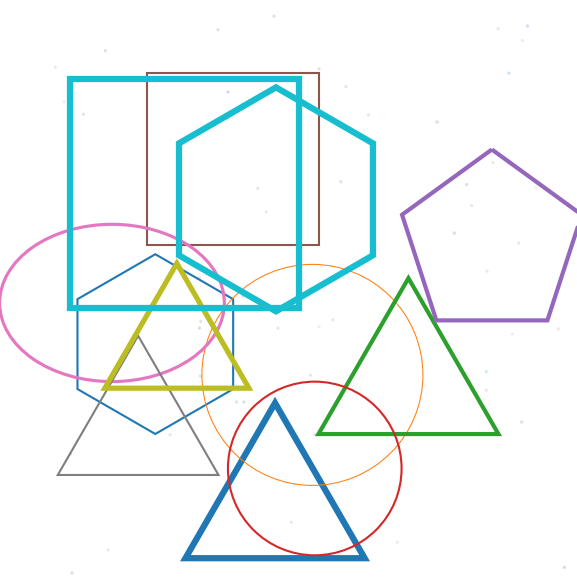[{"shape": "hexagon", "thickness": 1, "radius": 0.78, "center": [0.269, 0.403]}, {"shape": "triangle", "thickness": 3, "radius": 0.9, "center": [0.476, 0.122]}, {"shape": "circle", "thickness": 0.5, "radius": 0.96, "center": [0.541, 0.35]}, {"shape": "triangle", "thickness": 2, "radius": 0.9, "center": [0.707, 0.337]}, {"shape": "circle", "thickness": 1, "radius": 0.75, "center": [0.545, 0.188]}, {"shape": "pentagon", "thickness": 2, "radius": 0.82, "center": [0.852, 0.577]}, {"shape": "square", "thickness": 1, "radius": 0.74, "center": [0.404, 0.723]}, {"shape": "oval", "thickness": 1.5, "radius": 0.97, "center": [0.194, 0.475]}, {"shape": "triangle", "thickness": 1, "radius": 0.8, "center": [0.239, 0.257]}, {"shape": "triangle", "thickness": 2.5, "radius": 0.72, "center": [0.306, 0.399]}, {"shape": "hexagon", "thickness": 3, "radius": 0.97, "center": [0.478, 0.654]}, {"shape": "square", "thickness": 3, "radius": 0.99, "center": [0.319, 0.664]}]